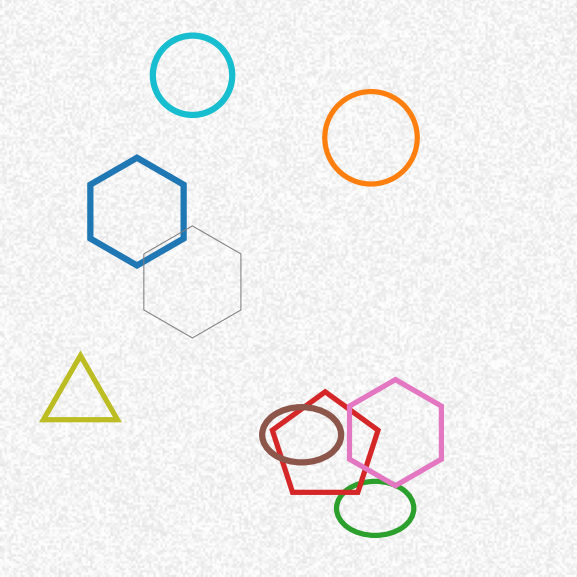[{"shape": "hexagon", "thickness": 3, "radius": 0.47, "center": [0.237, 0.633]}, {"shape": "circle", "thickness": 2.5, "radius": 0.4, "center": [0.642, 0.761]}, {"shape": "oval", "thickness": 2.5, "radius": 0.33, "center": [0.65, 0.119]}, {"shape": "pentagon", "thickness": 2.5, "radius": 0.48, "center": [0.563, 0.224]}, {"shape": "oval", "thickness": 3, "radius": 0.34, "center": [0.522, 0.246]}, {"shape": "hexagon", "thickness": 2.5, "radius": 0.46, "center": [0.685, 0.25]}, {"shape": "hexagon", "thickness": 0.5, "radius": 0.49, "center": [0.333, 0.511]}, {"shape": "triangle", "thickness": 2.5, "radius": 0.37, "center": [0.139, 0.309]}, {"shape": "circle", "thickness": 3, "radius": 0.34, "center": [0.333, 0.869]}]